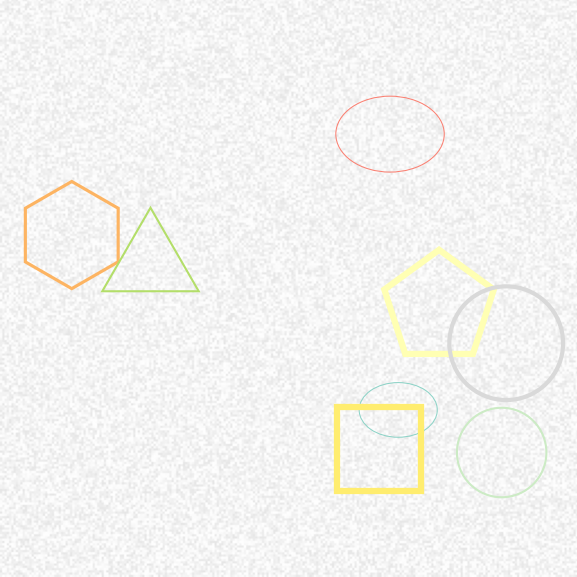[{"shape": "oval", "thickness": 0.5, "radius": 0.34, "center": [0.69, 0.289]}, {"shape": "pentagon", "thickness": 3, "radius": 0.5, "center": [0.76, 0.467]}, {"shape": "oval", "thickness": 0.5, "radius": 0.47, "center": [0.675, 0.767]}, {"shape": "hexagon", "thickness": 1.5, "radius": 0.46, "center": [0.124, 0.592]}, {"shape": "triangle", "thickness": 1, "radius": 0.48, "center": [0.261, 0.543]}, {"shape": "circle", "thickness": 2, "radius": 0.49, "center": [0.877, 0.405]}, {"shape": "circle", "thickness": 1, "radius": 0.39, "center": [0.869, 0.216]}, {"shape": "square", "thickness": 3, "radius": 0.36, "center": [0.656, 0.222]}]